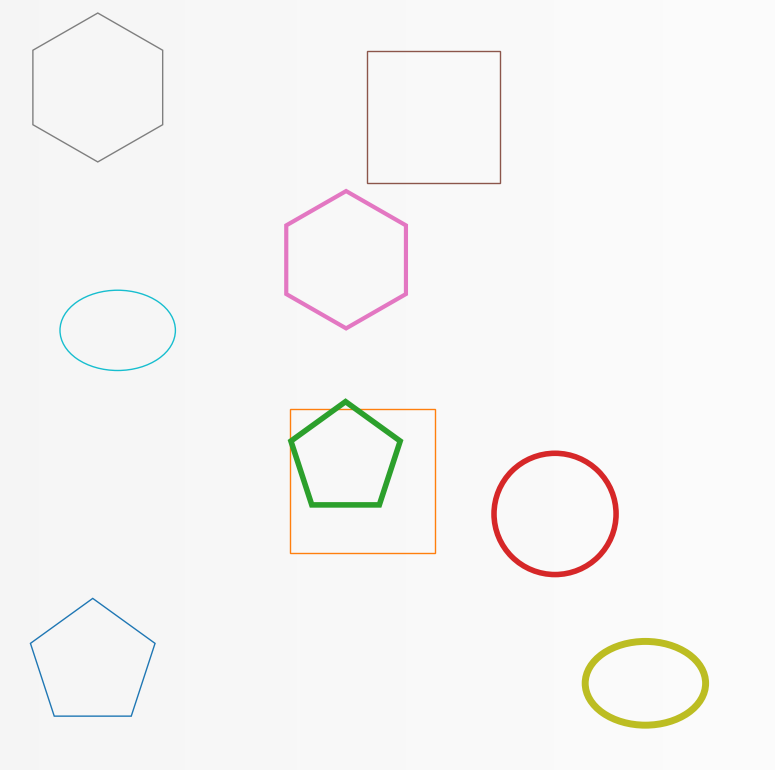[{"shape": "pentagon", "thickness": 0.5, "radius": 0.42, "center": [0.12, 0.138]}, {"shape": "square", "thickness": 0.5, "radius": 0.47, "center": [0.468, 0.376]}, {"shape": "pentagon", "thickness": 2, "radius": 0.37, "center": [0.446, 0.404]}, {"shape": "circle", "thickness": 2, "radius": 0.39, "center": [0.716, 0.333]}, {"shape": "square", "thickness": 0.5, "radius": 0.43, "center": [0.559, 0.848]}, {"shape": "hexagon", "thickness": 1.5, "radius": 0.45, "center": [0.447, 0.663]}, {"shape": "hexagon", "thickness": 0.5, "radius": 0.48, "center": [0.126, 0.886]}, {"shape": "oval", "thickness": 2.5, "radius": 0.39, "center": [0.833, 0.113]}, {"shape": "oval", "thickness": 0.5, "radius": 0.37, "center": [0.152, 0.571]}]